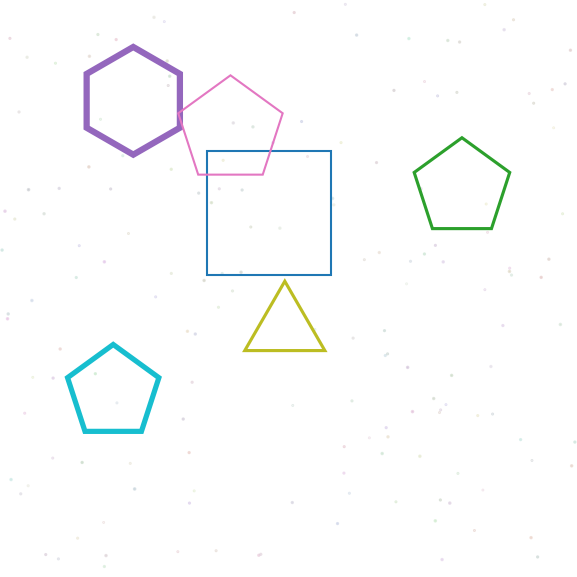[{"shape": "square", "thickness": 1, "radius": 0.54, "center": [0.466, 0.63]}, {"shape": "pentagon", "thickness": 1.5, "radius": 0.43, "center": [0.8, 0.674]}, {"shape": "hexagon", "thickness": 3, "radius": 0.47, "center": [0.231, 0.825]}, {"shape": "pentagon", "thickness": 1, "radius": 0.48, "center": [0.399, 0.774]}, {"shape": "triangle", "thickness": 1.5, "radius": 0.4, "center": [0.493, 0.432]}, {"shape": "pentagon", "thickness": 2.5, "radius": 0.42, "center": [0.196, 0.319]}]